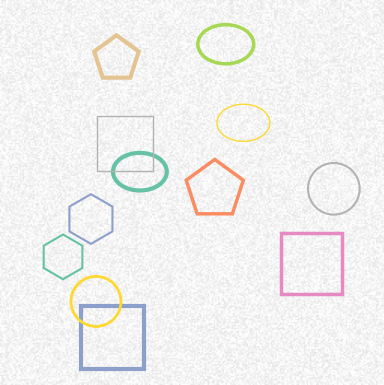[{"shape": "hexagon", "thickness": 1.5, "radius": 0.29, "center": [0.164, 0.333]}, {"shape": "oval", "thickness": 3, "radius": 0.35, "center": [0.363, 0.554]}, {"shape": "pentagon", "thickness": 2.5, "radius": 0.39, "center": [0.558, 0.508]}, {"shape": "square", "thickness": 3, "radius": 0.41, "center": [0.293, 0.124]}, {"shape": "hexagon", "thickness": 1.5, "radius": 0.32, "center": [0.236, 0.431]}, {"shape": "square", "thickness": 2.5, "radius": 0.39, "center": [0.809, 0.315]}, {"shape": "oval", "thickness": 2.5, "radius": 0.36, "center": [0.586, 0.885]}, {"shape": "oval", "thickness": 1, "radius": 0.34, "center": [0.632, 0.681]}, {"shape": "circle", "thickness": 2, "radius": 0.32, "center": [0.249, 0.217]}, {"shape": "pentagon", "thickness": 3, "radius": 0.3, "center": [0.303, 0.848]}, {"shape": "square", "thickness": 1, "radius": 0.36, "center": [0.325, 0.628]}, {"shape": "circle", "thickness": 1.5, "radius": 0.34, "center": [0.867, 0.51]}]